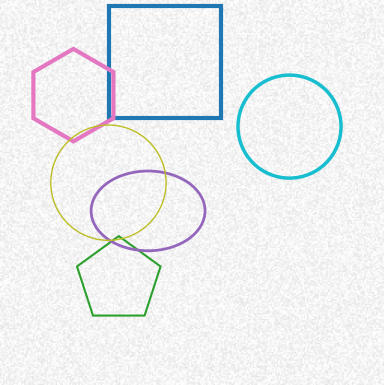[{"shape": "square", "thickness": 3, "radius": 0.73, "center": [0.428, 0.84]}, {"shape": "pentagon", "thickness": 1.5, "radius": 0.57, "center": [0.309, 0.273]}, {"shape": "oval", "thickness": 2, "radius": 0.74, "center": [0.385, 0.452]}, {"shape": "hexagon", "thickness": 3, "radius": 0.6, "center": [0.191, 0.753]}, {"shape": "circle", "thickness": 1, "radius": 0.75, "center": [0.282, 0.526]}, {"shape": "circle", "thickness": 2.5, "radius": 0.67, "center": [0.752, 0.671]}]